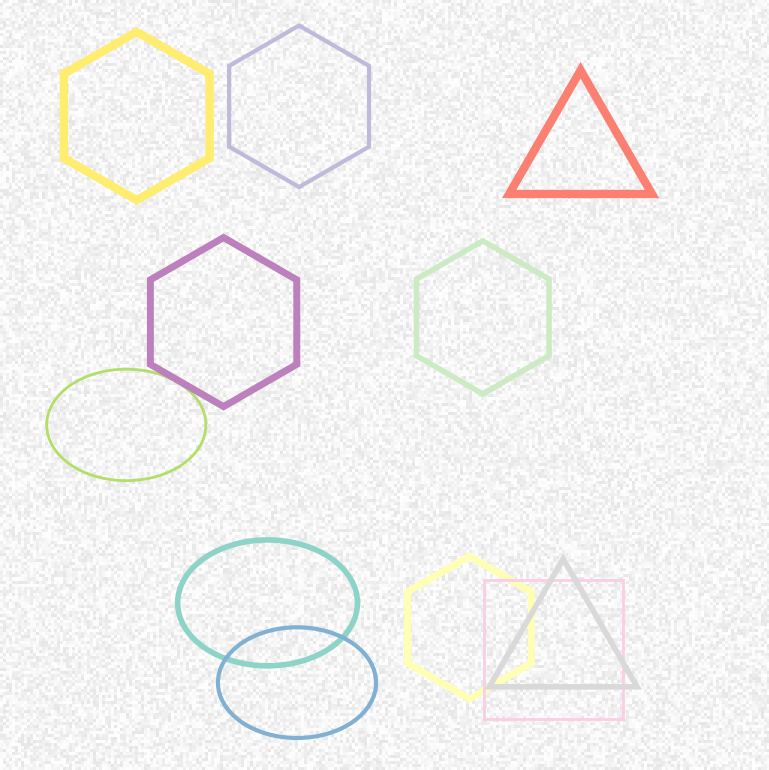[{"shape": "oval", "thickness": 2, "radius": 0.58, "center": [0.347, 0.217]}, {"shape": "hexagon", "thickness": 2.5, "radius": 0.46, "center": [0.61, 0.185]}, {"shape": "hexagon", "thickness": 1.5, "radius": 0.52, "center": [0.388, 0.862]}, {"shape": "triangle", "thickness": 3, "radius": 0.54, "center": [0.754, 0.802]}, {"shape": "oval", "thickness": 1.5, "radius": 0.51, "center": [0.386, 0.113]}, {"shape": "oval", "thickness": 1, "radius": 0.52, "center": [0.164, 0.448]}, {"shape": "square", "thickness": 1, "radius": 0.45, "center": [0.719, 0.156]}, {"shape": "triangle", "thickness": 2, "radius": 0.55, "center": [0.731, 0.163]}, {"shape": "hexagon", "thickness": 2.5, "radius": 0.55, "center": [0.29, 0.582]}, {"shape": "hexagon", "thickness": 2, "radius": 0.5, "center": [0.627, 0.588]}, {"shape": "hexagon", "thickness": 3, "radius": 0.55, "center": [0.178, 0.849]}]